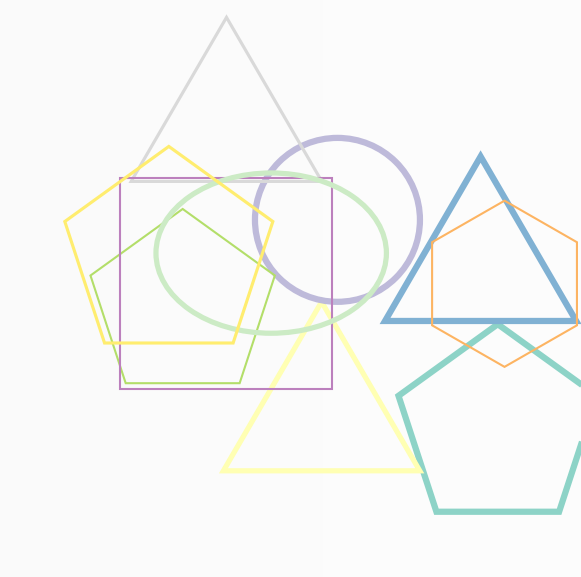[{"shape": "pentagon", "thickness": 3, "radius": 0.9, "center": [0.856, 0.258]}, {"shape": "triangle", "thickness": 2.5, "radius": 0.98, "center": [0.553, 0.281]}, {"shape": "circle", "thickness": 3, "radius": 0.71, "center": [0.581, 0.618]}, {"shape": "triangle", "thickness": 3, "radius": 0.95, "center": [0.827, 0.538]}, {"shape": "hexagon", "thickness": 1, "radius": 0.72, "center": [0.868, 0.508]}, {"shape": "pentagon", "thickness": 1, "radius": 0.83, "center": [0.314, 0.471]}, {"shape": "triangle", "thickness": 1.5, "radius": 0.95, "center": [0.39, 0.78]}, {"shape": "square", "thickness": 1, "radius": 0.91, "center": [0.388, 0.508]}, {"shape": "oval", "thickness": 2.5, "radius": 0.99, "center": [0.467, 0.561]}, {"shape": "pentagon", "thickness": 1.5, "radius": 0.94, "center": [0.29, 0.557]}]